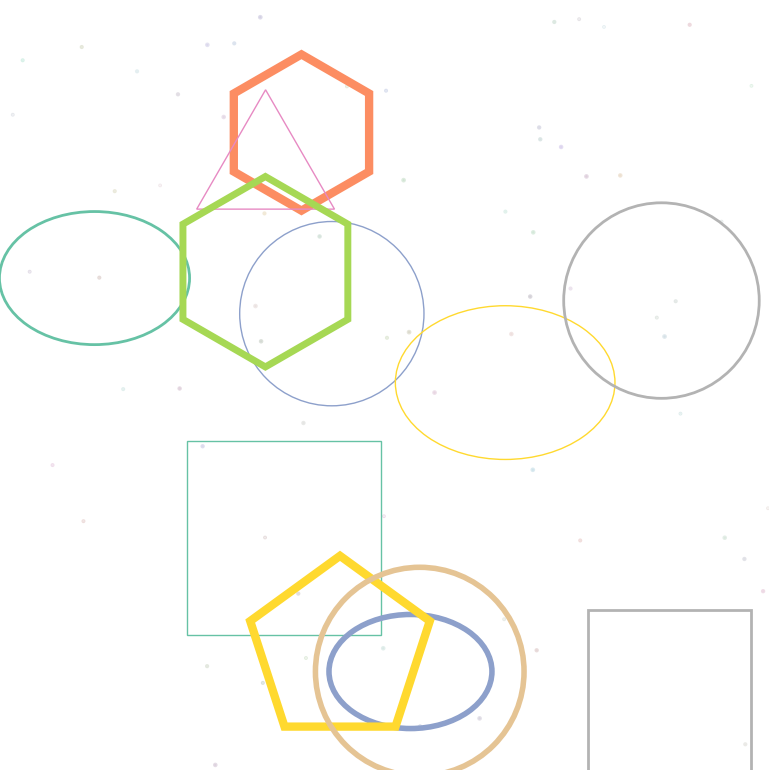[{"shape": "square", "thickness": 0.5, "radius": 0.63, "center": [0.368, 0.302]}, {"shape": "oval", "thickness": 1, "radius": 0.62, "center": [0.123, 0.639]}, {"shape": "hexagon", "thickness": 3, "radius": 0.51, "center": [0.392, 0.828]}, {"shape": "oval", "thickness": 2, "radius": 0.53, "center": [0.533, 0.128]}, {"shape": "circle", "thickness": 0.5, "radius": 0.6, "center": [0.431, 0.593]}, {"shape": "triangle", "thickness": 0.5, "radius": 0.52, "center": [0.345, 0.78]}, {"shape": "hexagon", "thickness": 2.5, "radius": 0.62, "center": [0.345, 0.647]}, {"shape": "oval", "thickness": 0.5, "radius": 0.71, "center": [0.656, 0.503]}, {"shape": "pentagon", "thickness": 3, "radius": 0.61, "center": [0.442, 0.156]}, {"shape": "circle", "thickness": 2, "radius": 0.68, "center": [0.545, 0.128]}, {"shape": "square", "thickness": 1, "radius": 0.53, "center": [0.87, 0.101]}, {"shape": "circle", "thickness": 1, "radius": 0.63, "center": [0.859, 0.61]}]